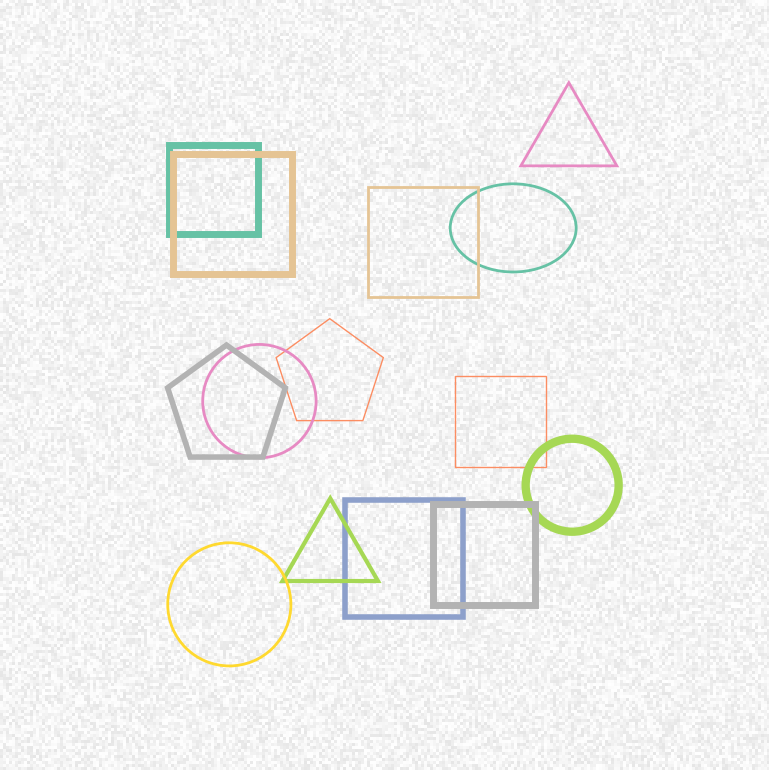[{"shape": "square", "thickness": 2.5, "radius": 0.29, "center": [0.278, 0.754]}, {"shape": "oval", "thickness": 1, "radius": 0.41, "center": [0.666, 0.704]}, {"shape": "square", "thickness": 0.5, "radius": 0.3, "center": [0.65, 0.453]}, {"shape": "pentagon", "thickness": 0.5, "radius": 0.37, "center": [0.428, 0.513]}, {"shape": "square", "thickness": 2, "radius": 0.38, "center": [0.525, 0.274]}, {"shape": "circle", "thickness": 1, "radius": 0.37, "center": [0.337, 0.479]}, {"shape": "triangle", "thickness": 1, "radius": 0.36, "center": [0.739, 0.821]}, {"shape": "circle", "thickness": 3, "radius": 0.3, "center": [0.743, 0.37]}, {"shape": "triangle", "thickness": 1.5, "radius": 0.36, "center": [0.429, 0.281]}, {"shape": "circle", "thickness": 1, "radius": 0.4, "center": [0.298, 0.215]}, {"shape": "square", "thickness": 2.5, "radius": 0.39, "center": [0.302, 0.722]}, {"shape": "square", "thickness": 1, "radius": 0.36, "center": [0.549, 0.686]}, {"shape": "square", "thickness": 2.5, "radius": 0.33, "center": [0.629, 0.28]}, {"shape": "pentagon", "thickness": 2, "radius": 0.4, "center": [0.294, 0.471]}]